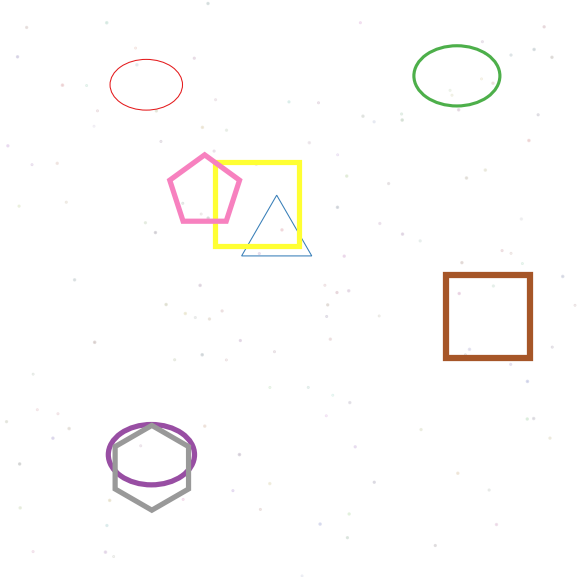[{"shape": "oval", "thickness": 0.5, "radius": 0.31, "center": [0.253, 0.852]}, {"shape": "triangle", "thickness": 0.5, "radius": 0.35, "center": [0.479, 0.591]}, {"shape": "oval", "thickness": 1.5, "radius": 0.37, "center": [0.791, 0.868]}, {"shape": "oval", "thickness": 2.5, "radius": 0.37, "center": [0.262, 0.212]}, {"shape": "square", "thickness": 2.5, "radius": 0.36, "center": [0.445, 0.646]}, {"shape": "square", "thickness": 3, "radius": 0.36, "center": [0.845, 0.451]}, {"shape": "pentagon", "thickness": 2.5, "radius": 0.32, "center": [0.354, 0.667]}, {"shape": "hexagon", "thickness": 2.5, "radius": 0.37, "center": [0.263, 0.189]}]